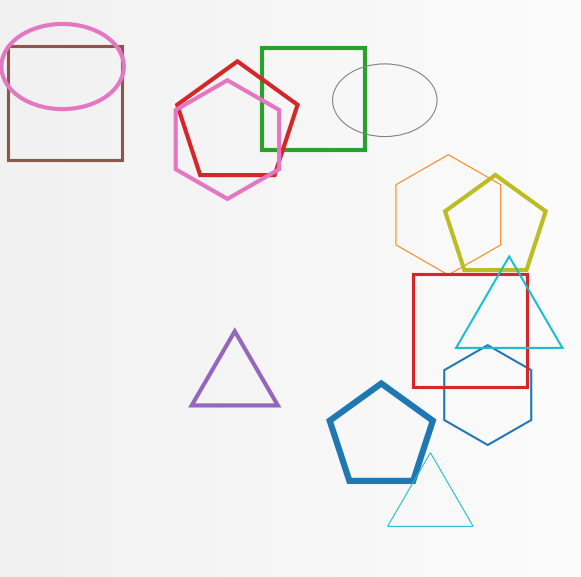[{"shape": "hexagon", "thickness": 1, "radius": 0.43, "center": [0.839, 0.315]}, {"shape": "pentagon", "thickness": 3, "radius": 0.47, "center": [0.656, 0.242]}, {"shape": "hexagon", "thickness": 0.5, "radius": 0.52, "center": [0.771, 0.627]}, {"shape": "square", "thickness": 2, "radius": 0.44, "center": [0.539, 0.827]}, {"shape": "pentagon", "thickness": 2, "radius": 0.54, "center": [0.408, 0.784]}, {"shape": "square", "thickness": 1.5, "radius": 0.49, "center": [0.809, 0.427]}, {"shape": "triangle", "thickness": 2, "radius": 0.43, "center": [0.404, 0.34]}, {"shape": "square", "thickness": 1.5, "radius": 0.49, "center": [0.112, 0.821]}, {"shape": "hexagon", "thickness": 2, "radius": 0.51, "center": [0.391, 0.757]}, {"shape": "oval", "thickness": 2, "radius": 0.53, "center": [0.108, 0.884]}, {"shape": "oval", "thickness": 0.5, "radius": 0.45, "center": [0.662, 0.826]}, {"shape": "pentagon", "thickness": 2, "radius": 0.45, "center": [0.852, 0.605]}, {"shape": "triangle", "thickness": 1, "radius": 0.53, "center": [0.876, 0.449]}, {"shape": "triangle", "thickness": 0.5, "radius": 0.43, "center": [0.74, 0.13]}]